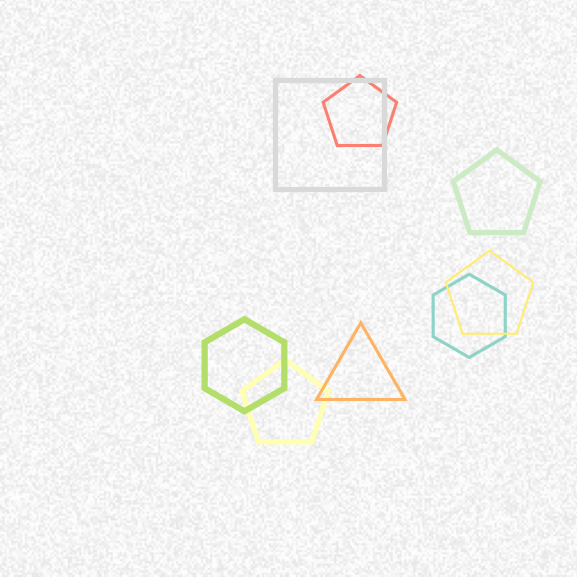[{"shape": "hexagon", "thickness": 1.5, "radius": 0.36, "center": [0.813, 0.452]}, {"shape": "pentagon", "thickness": 2.5, "radius": 0.39, "center": [0.494, 0.298]}, {"shape": "pentagon", "thickness": 1.5, "radius": 0.33, "center": [0.623, 0.801]}, {"shape": "triangle", "thickness": 1.5, "radius": 0.44, "center": [0.625, 0.352]}, {"shape": "hexagon", "thickness": 3, "radius": 0.4, "center": [0.423, 0.367]}, {"shape": "square", "thickness": 2.5, "radius": 0.47, "center": [0.57, 0.766]}, {"shape": "pentagon", "thickness": 2.5, "radius": 0.4, "center": [0.86, 0.66]}, {"shape": "pentagon", "thickness": 1, "radius": 0.4, "center": [0.848, 0.486]}]